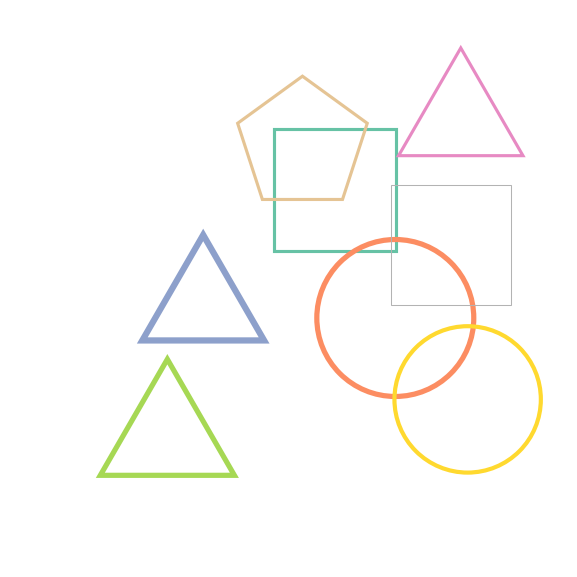[{"shape": "square", "thickness": 1.5, "radius": 0.53, "center": [0.58, 0.67]}, {"shape": "circle", "thickness": 2.5, "radius": 0.68, "center": [0.684, 0.449]}, {"shape": "triangle", "thickness": 3, "radius": 0.61, "center": [0.352, 0.471]}, {"shape": "triangle", "thickness": 1.5, "radius": 0.62, "center": [0.798, 0.792]}, {"shape": "triangle", "thickness": 2.5, "radius": 0.67, "center": [0.29, 0.243]}, {"shape": "circle", "thickness": 2, "radius": 0.63, "center": [0.81, 0.308]}, {"shape": "pentagon", "thickness": 1.5, "radius": 0.59, "center": [0.524, 0.749]}, {"shape": "square", "thickness": 0.5, "radius": 0.52, "center": [0.781, 0.574]}]